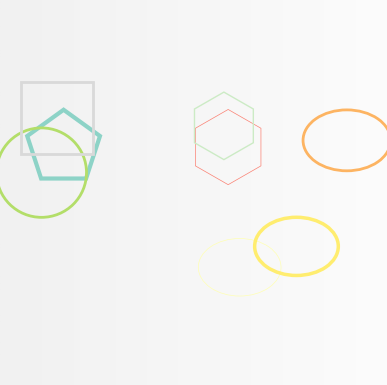[{"shape": "pentagon", "thickness": 3, "radius": 0.49, "center": [0.164, 0.616]}, {"shape": "oval", "thickness": 0.5, "radius": 0.53, "center": [0.619, 0.306]}, {"shape": "hexagon", "thickness": 0.5, "radius": 0.49, "center": [0.589, 0.618]}, {"shape": "oval", "thickness": 2, "radius": 0.57, "center": [0.895, 0.635]}, {"shape": "circle", "thickness": 2, "radius": 0.58, "center": [0.107, 0.552]}, {"shape": "square", "thickness": 2, "radius": 0.47, "center": [0.147, 0.694]}, {"shape": "hexagon", "thickness": 1, "radius": 0.44, "center": [0.578, 0.673]}, {"shape": "oval", "thickness": 2.5, "radius": 0.54, "center": [0.765, 0.36]}]